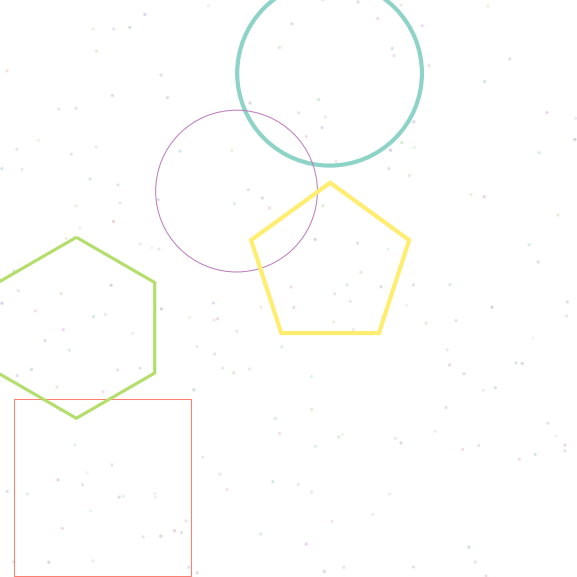[{"shape": "circle", "thickness": 2, "radius": 0.8, "center": [0.571, 0.872]}, {"shape": "square", "thickness": 0.5, "radius": 0.77, "center": [0.178, 0.154]}, {"shape": "hexagon", "thickness": 1.5, "radius": 0.78, "center": [0.132, 0.432]}, {"shape": "circle", "thickness": 0.5, "radius": 0.7, "center": [0.41, 0.668]}, {"shape": "pentagon", "thickness": 2, "radius": 0.72, "center": [0.572, 0.539]}]